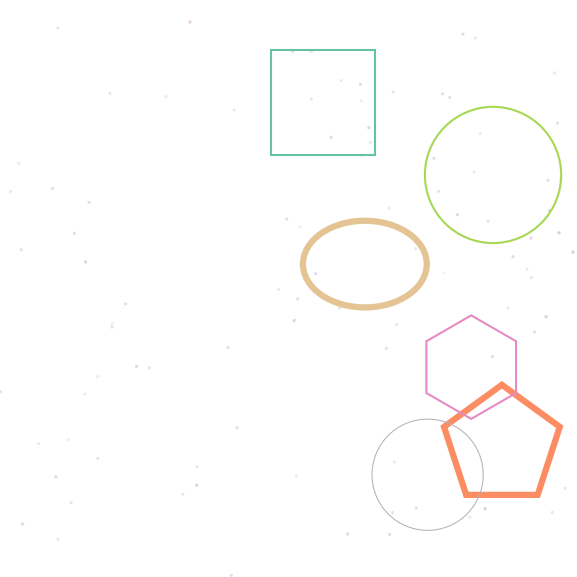[{"shape": "square", "thickness": 1, "radius": 0.45, "center": [0.559, 0.821]}, {"shape": "pentagon", "thickness": 3, "radius": 0.53, "center": [0.869, 0.227]}, {"shape": "hexagon", "thickness": 1, "radius": 0.45, "center": [0.816, 0.363]}, {"shape": "circle", "thickness": 1, "radius": 0.59, "center": [0.854, 0.696]}, {"shape": "oval", "thickness": 3, "radius": 0.54, "center": [0.632, 0.542]}, {"shape": "circle", "thickness": 0.5, "radius": 0.48, "center": [0.74, 0.177]}]